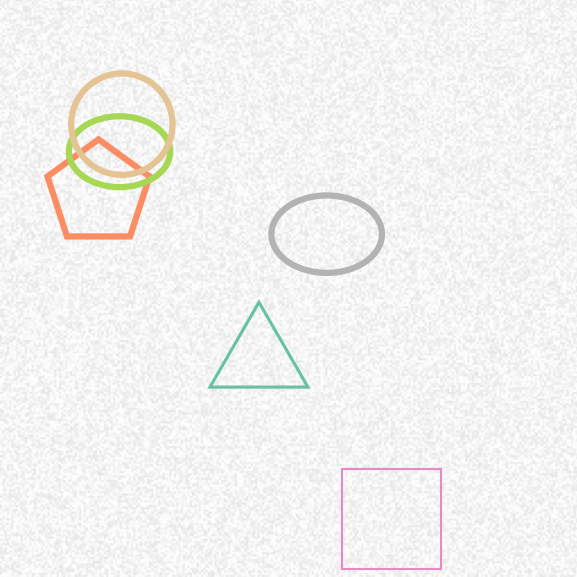[{"shape": "triangle", "thickness": 1.5, "radius": 0.49, "center": [0.448, 0.378]}, {"shape": "pentagon", "thickness": 3, "radius": 0.46, "center": [0.171, 0.665]}, {"shape": "square", "thickness": 1, "radius": 0.43, "center": [0.678, 0.1]}, {"shape": "oval", "thickness": 3, "radius": 0.44, "center": [0.207, 0.736]}, {"shape": "circle", "thickness": 3, "radius": 0.44, "center": [0.211, 0.784]}, {"shape": "oval", "thickness": 3, "radius": 0.48, "center": [0.566, 0.594]}]